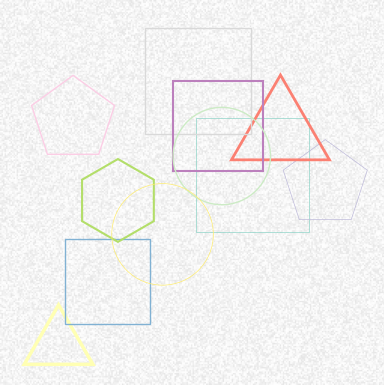[{"shape": "square", "thickness": 0.5, "radius": 0.74, "center": [0.656, 0.546]}, {"shape": "triangle", "thickness": 2.5, "radius": 0.51, "center": [0.152, 0.105]}, {"shape": "pentagon", "thickness": 0.5, "radius": 0.57, "center": [0.845, 0.523]}, {"shape": "triangle", "thickness": 2, "radius": 0.73, "center": [0.728, 0.658]}, {"shape": "square", "thickness": 1, "radius": 0.55, "center": [0.279, 0.27]}, {"shape": "hexagon", "thickness": 1.5, "radius": 0.54, "center": [0.306, 0.479]}, {"shape": "pentagon", "thickness": 1, "radius": 0.57, "center": [0.19, 0.691]}, {"shape": "square", "thickness": 1, "radius": 0.68, "center": [0.514, 0.79]}, {"shape": "square", "thickness": 1.5, "radius": 0.59, "center": [0.566, 0.672]}, {"shape": "circle", "thickness": 1, "radius": 0.63, "center": [0.576, 0.595]}, {"shape": "circle", "thickness": 0.5, "radius": 0.66, "center": [0.422, 0.391]}]